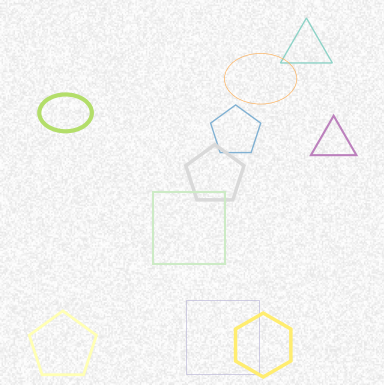[{"shape": "triangle", "thickness": 1, "radius": 0.39, "center": [0.796, 0.875]}, {"shape": "pentagon", "thickness": 2, "radius": 0.46, "center": [0.163, 0.101]}, {"shape": "square", "thickness": 0.5, "radius": 0.48, "center": [0.578, 0.124]}, {"shape": "pentagon", "thickness": 1, "radius": 0.34, "center": [0.612, 0.659]}, {"shape": "oval", "thickness": 0.5, "radius": 0.47, "center": [0.677, 0.795]}, {"shape": "oval", "thickness": 3, "radius": 0.34, "center": [0.17, 0.707]}, {"shape": "pentagon", "thickness": 2.5, "radius": 0.4, "center": [0.558, 0.545]}, {"shape": "triangle", "thickness": 1.5, "radius": 0.34, "center": [0.867, 0.631]}, {"shape": "square", "thickness": 1.5, "radius": 0.46, "center": [0.491, 0.408]}, {"shape": "hexagon", "thickness": 2.5, "radius": 0.41, "center": [0.684, 0.104]}]